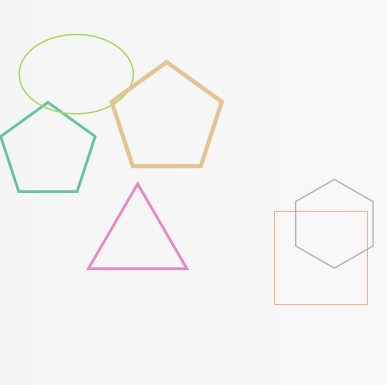[{"shape": "pentagon", "thickness": 2, "radius": 0.64, "center": [0.124, 0.606]}, {"shape": "square", "thickness": 0.5, "radius": 0.6, "center": [0.828, 0.331]}, {"shape": "triangle", "thickness": 2, "radius": 0.73, "center": [0.355, 0.376]}, {"shape": "oval", "thickness": 1, "radius": 0.74, "center": [0.197, 0.807]}, {"shape": "pentagon", "thickness": 3, "radius": 0.75, "center": [0.43, 0.689]}, {"shape": "hexagon", "thickness": 1, "radius": 0.58, "center": [0.863, 0.419]}]